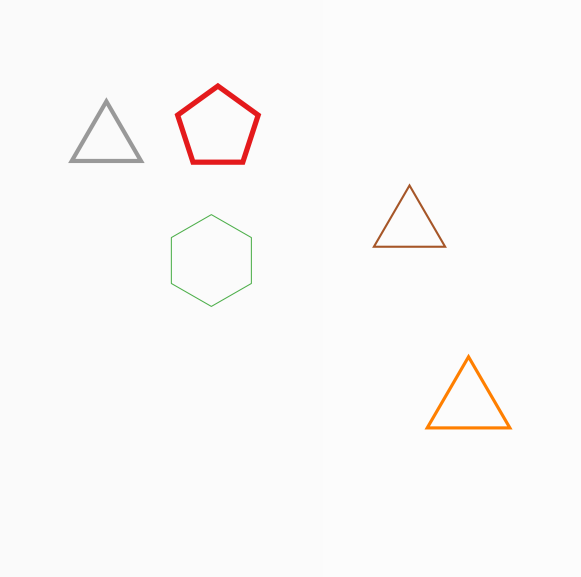[{"shape": "pentagon", "thickness": 2.5, "radius": 0.36, "center": [0.375, 0.777]}, {"shape": "hexagon", "thickness": 0.5, "radius": 0.4, "center": [0.364, 0.548]}, {"shape": "triangle", "thickness": 1.5, "radius": 0.41, "center": [0.806, 0.299]}, {"shape": "triangle", "thickness": 1, "radius": 0.35, "center": [0.705, 0.607]}, {"shape": "triangle", "thickness": 2, "radius": 0.34, "center": [0.183, 0.755]}]